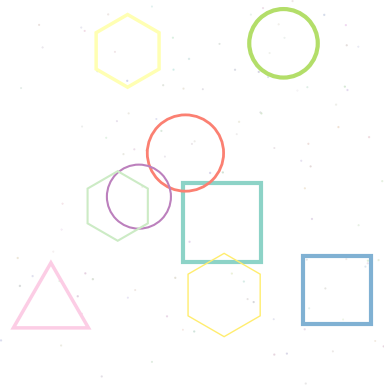[{"shape": "square", "thickness": 3, "radius": 0.51, "center": [0.576, 0.421]}, {"shape": "hexagon", "thickness": 2.5, "radius": 0.47, "center": [0.331, 0.868]}, {"shape": "circle", "thickness": 2, "radius": 0.5, "center": [0.482, 0.603]}, {"shape": "square", "thickness": 3, "radius": 0.44, "center": [0.875, 0.246]}, {"shape": "circle", "thickness": 3, "radius": 0.44, "center": [0.736, 0.887]}, {"shape": "triangle", "thickness": 2.5, "radius": 0.56, "center": [0.132, 0.205]}, {"shape": "circle", "thickness": 1.5, "radius": 0.42, "center": [0.361, 0.489]}, {"shape": "hexagon", "thickness": 1.5, "radius": 0.45, "center": [0.306, 0.465]}, {"shape": "hexagon", "thickness": 1, "radius": 0.54, "center": [0.582, 0.234]}]